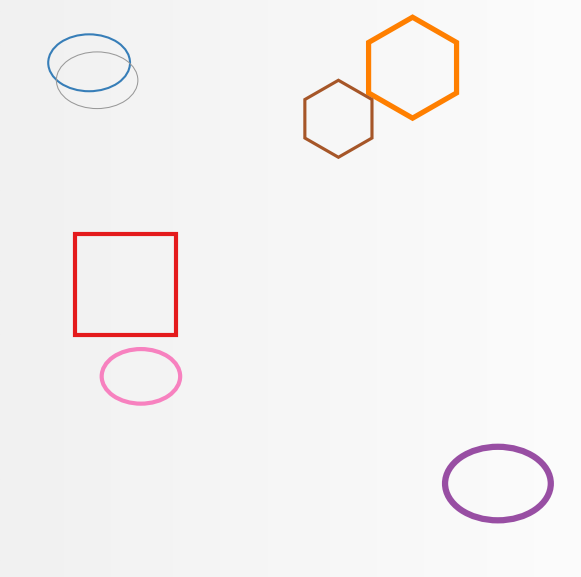[{"shape": "square", "thickness": 2, "radius": 0.43, "center": [0.215, 0.507]}, {"shape": "oval", "thickness": 1, "radius": 0.35, "center": [0.153, 0.89]}, {"shape": "oval", "thickness": 3, "radius": 0.45, "center": [0.857, 0.162]}, {"shape": "hexagon", "thickness": 2.5, "radius": 0.44, "center": [0.71, 0.882]}, {"shape": "hexagon", "thickness": 1.5, "radius": 0.33, "center": [0.582, 0.793]}, {"shape": "oval", "thickness": 2, "radius": 0.34, "center": [0.242, 0.347]}, {"shape": "oval", "thickness": 0.5, "radius": 0.35, "center": [0.167, 0.86]}]